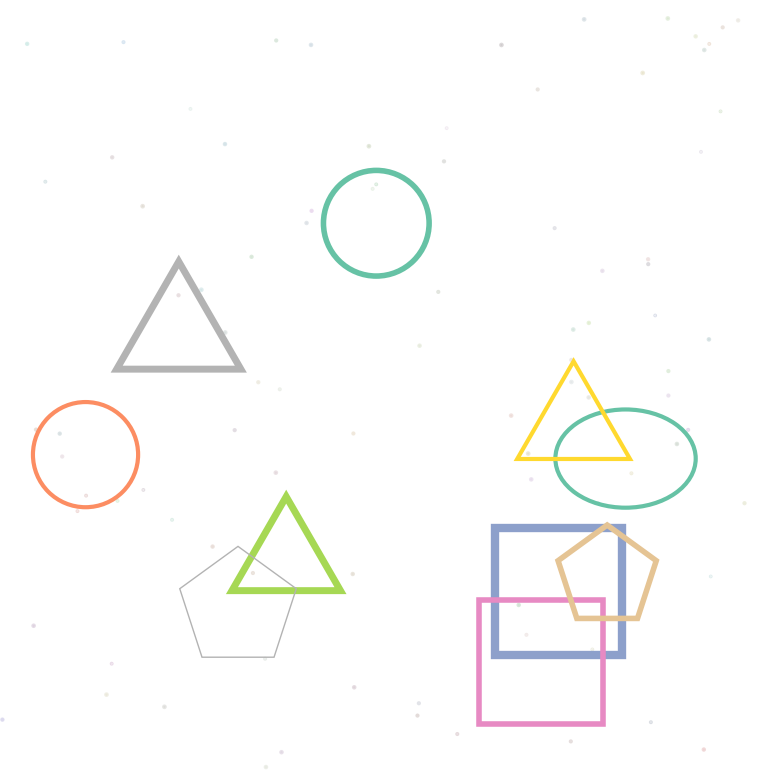[{"shape": "oval", "thickness": 1.5, "radius": 0.46, "center": [0.812, 0.404]}, {"shape": "circle", "thickness": 2, "radius": 0.34, "center": [0.489, 0.71]}, {"shape": "circle", "thickness": 1.5, "radius": 0.34, "center": [0.111, 0.41]}, {"shape": "square", "thickness": 3, "radius": 0.41, "center": [0.725, 0.232]}, {"shape": "square", "thickness": 2, "radius": 0.4, "center": [0.702, 0.14]}, {"shape": "triangle", "thickness": 2.5, "radius": 0.41, "center": [0.372, 0.274]}, {"shape": "triangle", "thickness": 1.5, "radius": 0.42, "center": [0.745, 0.446]}, {"shape": "pentagon", "thickness": 2, "radius": 0.34, "center": [0.789, 0.251]}, {"shape": "pentagon", "thickness": 0.5, "radius": 0.4, "center": [0.309, 0.211]}, {"shape": "triangle", "thickness": 2.5, "radius": 0.47, "center": [0.232, 0.567]}]